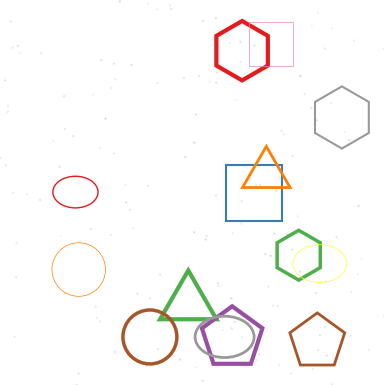[{"shape": "hexagon", "thickness": 3, "radius": 0.39, "center": [0.629, 0.868]}, {"shape": "oval", "thickness": 1, "radius": 0.29, "center": [0.196, 0.501]}, {"shape": "square", "thickness": 1.5, "radius": 0.37, "center": [0.66, 0.499]}, {"shape": "triangle", "thickness": 3, "radius": 0.42, "center": [0.489, 0.213]}, {"shape": "hexagon", "thickness": 2.5, "radius": 0.32, "center": [0.776, 0.337]}, {"shape": "pentagon", "thickness": 3, "radius": 0.41, "center": [0.603, 0.122]}, {"shape": "triangle", "thickness": 2, "radius": 0.36, "center": [0.692, 0.549]}, {"shape": "circle", "thickness": 0.5, "radius": 0.35, "center": [0.204, 0.3]}, {"shape": "oval", "thickness": 0.5, "radius": 0.35, "center": [0.831, 0.315]}, {"shape": "circle", "thickness": 2.5, "radius": 0.35, "center": [0.389, 0.125]}, {"shape": "pentagon", "thickness": 2, "radius": 0.37, "center": [0.824, 0.112]}, {"shape": "square", "thickness": 0.5, "radius": 0.29, "center": [0.703, 0.886]}, {"shape": "oval", "thickness": 2, "radius": 0.38, "center": [0.583, 0.125]}, {"shape": "hexagon", "thickness": 1.5, "radius": 0.4, "center": [0.888, 0.695]}]